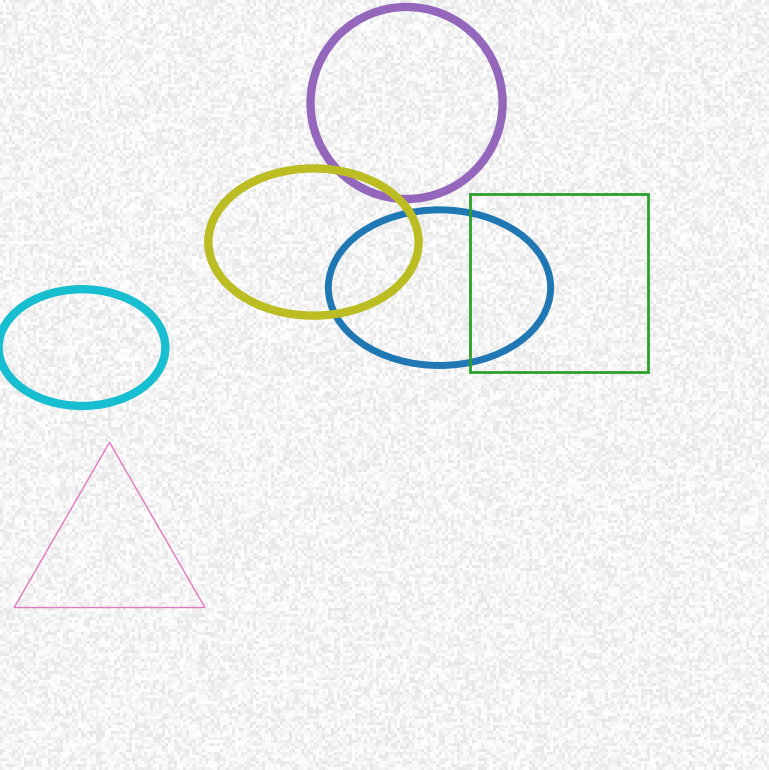[{"shape": "oval", "thickness": 2.5, "radius": 0.72, "center": [0.571, 0.626]}, {"shape": "square", "thickness": 1, "radius": 0.58, "center": [0.726, 0.632]}, {"shape": "circle", "thickness": 3, "radius": 0.62, "center": [0.528, 0.866]}, {"shape": "triangle", "thickness": 0.5, "radius": 0.72, "center": [0.142, 0.283]}, {"shape": "oval", "thickness": 3, "radius": 0.68, "center": [0.407, 0.686]}, {"shape": "oval", "thickness": 3, "radius": 0.54, "center": [0.106, 0.549]}]